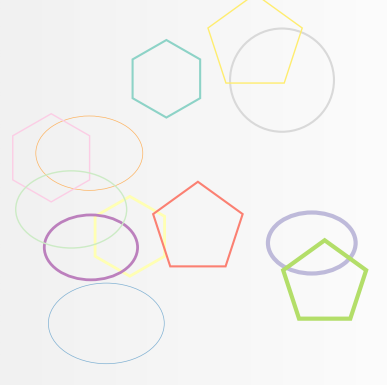[{"shape": "hexagon", "thickness": 1.5, "radius": 0.5, "center": [0.429, 0.795]}, {"shape": "hexagon", "thickness": 2, "radius": 0.52, "center": [0.335, 0.386]}, {"shape": "oval", "thickness": 3, "radius": 0.57, "center": [0.805, 0.369]}, {"shape": "pentagon", "thickness": 1.5, "radius": 0.61, "center": [0.511, 0.406]}, {"shape": "oval", "thickness": 0.5, "radius": 0.75, "center": [0.274, 0.16]}, {"shape": "oval", "thickness": 0.5, "radius": 0.69, "center": [0.23, 0.602]}, {"shape": "pentagon", "thickness": 3, "radius": 0.56, "center": [0.838, 0.263]}, {"shape": "hexagon", "thickness": 1, "radius": 0.57, "center": [0.132, 0.59]}, {"shape": "circle", "thickness": 1.5, "radius": 0.67, "center": [0.728, 0.792]}, {"shape": "oval", "thickness": 2, "radius": 0.6, "center": [0.235, 0.357]}, {"shape": "oval", "thickness": 1, "radius": 0.72, "center": [0.184, 0.456]}, {"shape": "pentagon", "thickness": 1, "radius": 0.64, "center": [0.658, 0.888]}]